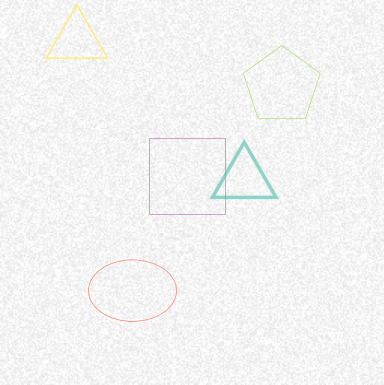[{"shape": "triangle", "thickness": 2.5, "radius": 0.48, "center": [0.634, 0.535]}, {"shape": "oval", "thickness": 0.5, "radius": 0.57, "center": [0.344, 0.245]}, {"shape": "pentagon", "thickness": 0.5, "radius": 0.52, "center": [0.732, 0.777]}, {"shape": "square", "thickness": 0.5, "radius": 0.5, "center": [0.486, 0.542]}, {"shape": "triangle", "thickness": 1, "radius": 0.46, "center": [0.2, 0.895]}]